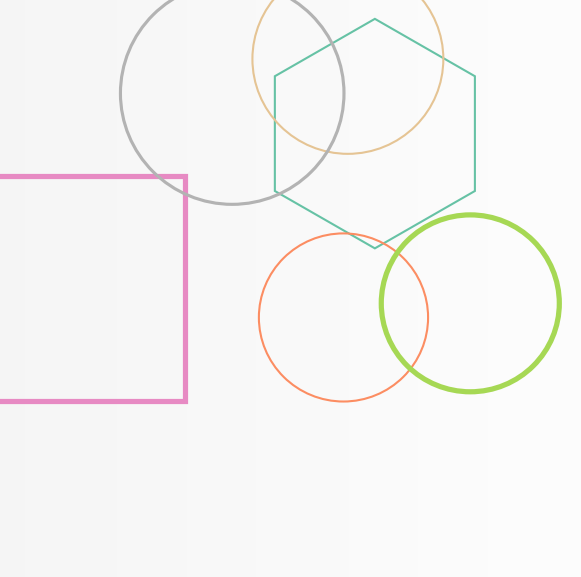[{"shape": "hexagon", "thickness": 1, "radius": 0.99, "center": [0.645, 0.768]}, {"shape": "circle", "thickness": 1, "radius": 0.73, "center": [0.591, 0.449]}, {"shape": "square", "thickness": 2.5, "radius": 0.97, "center": [0.124, 0.499]}, {"shape": "circle", "thickness": 2.5, "radius": 0.77, "center": [0.809, 0.474]}, {"shape": "circle", "thickness": 1, "radius": 0.82, "center": [0.598, 0.897]}, {"shape": "circle", "thickness": 1.5, "radius": 0.96, "center": [0.4, 0.838]}]